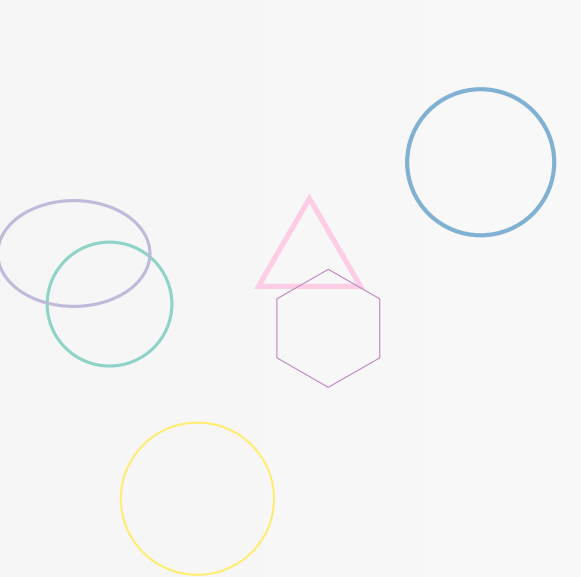[{"shape": "circle", "thickness": 1.5, "radius": 0.54, "center": [0.188, 0.473]}, {"shape": "oval", "thickness": 1.5, "radius": 0.65, "center": [0.127, 0.56]}, {"shape": "circle", "thickness": 2, "radius": 0.63, "center": [0.827, 0.718]}, {"shape": "triangle", "thickness": 2.5, "radius": 0.51, "center": [0.532, 0.554]}, {"shape": "hexagon", "thickness": 0.5, "radius": 0.51, "center": [0.565, 0.431]}, {"shape": "circle", "thickness": 1, "radius": 0.66, "center": [0.34, 0.136]}]